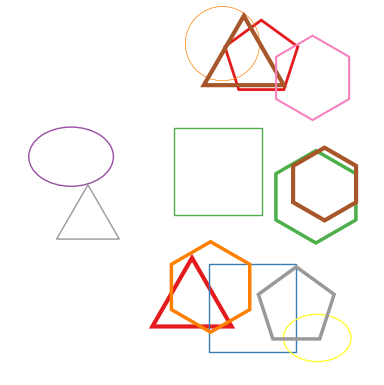[{"shape": "pentagon", "thickness": 2, "radius": 0.5, "center": [0.679, 0.848]}, {"shape": "triangle", "thickness": 3, "radius": 0.59, "center": [0.499, 0.211]}, {"shape": "square", "thickness": 1, "radius": 0.57, "center": [0.655, 0.2]}, {"shape": "hexagon", "thickness": 2.5, "radius": 0.6, "center": [0.82, 0.489]}, {"shape": "square", "thickness": 1, "radius": 0.57, "center": [0.566, 0.555]}, {"shape": "oval", "thickness": 1, "radius": 0.55, "center": [0.185, 0.593]}, {"shape": "hexagon", "thickness": 2.5, "radius": 0.59, "center": [0.547, 0.255]}, {"shape": "circle", "thickness": 0.5, "radius": 0.48, "center": [0.578, 0.887]}, {"shape": "oval", "thickness": 1, "radius": 0.44, "center": [0.824, 0.122]}, {"shape": "hexagon", "thickness": 3, "radius": 0.47, "center": [0.843, 0.522]}, {"shape": "triangle", "thickness": 3, "radius": 0.6, "center": [0.633, 0.839]}, {"shape": "hexagon", "thickness": 1.5, "radius": 0.55, "center": [0.812, 0.798]}, {"shape": "pentagon", "thickness": 2.5, "radius": 0.52, "center": [0.77, 0.203]}, {"shape": "triangle", "thickness": 1, "radius": 0.47, "center": [0.228, 0.426]}]